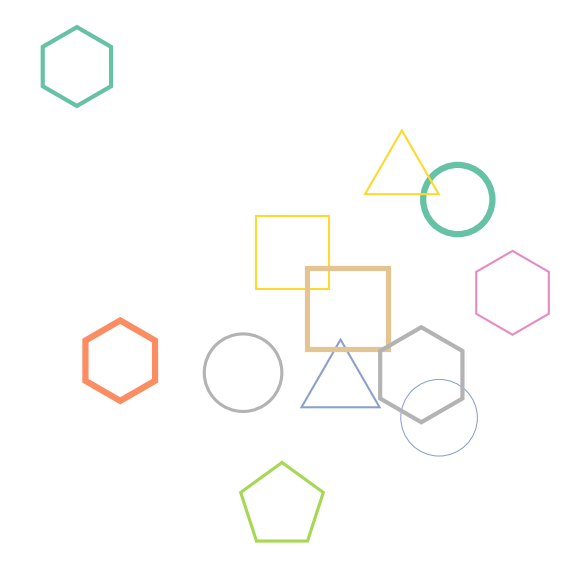[{"shape": "circle", "thickness": 3, "radius": 0.3, "center": [0.793, 0.654]}, {"shape": "hexagon", "thickness": 2, "radius": 0.34, "center": [0.133, 0.884]}, {"shape": "hexagon", "thickness": 3, "radius": 0.35, "center": [0.208, 0.375]}, {"shape": "triangle", "thickness": 1, "radius": 0.39, "center": [0.59, 0.333]}, {"shape": "circle", "thickness": 0.5, "radius": 0.33, "center": [0.76, 0.276]}, {"shape": "hexagon", "thickness": 1, "radius": 0.36, "center": [0.887, 0.492]}, {"shape": "pentagon", "thickness": 1.5, "radius": 0.38, "center": [0.488, 0.123]}, {"shape": "square", "thickness": 1, "radius": 0.32, "center": [0.506, 0.561]}, {"shape": "triangle", "thickness": 1, "radius": 0.37, "center": [0.696, 0.7]}, {"shape": "square", "thickness": 2.5, "radius": 0.35, "center": [0.601, 0.465]}, {"shape": "hexagon", "thickness": 2, "radius": 0.41, "center": [0.73, 0.35]}, {"shape": "circle", "thickness": 1.5, "radius": 0.34, "center": [0.421, 0.354]}]